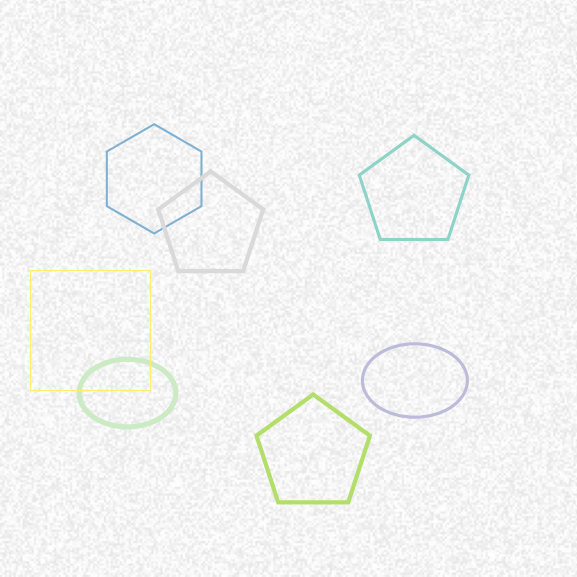[{"shape": "pentagon", "thickness": 1.5, "radius": 0.5, "center": [0.717, 0.665]}, {"shape": "oval", "thickness": 1.5, "radius": 0.45, "center": [0.718, 0.34]}, {"shape": "hexagon", "thickness": 1, "radius": 0.47, "center": [0.267, 0.689]}, {"shape": "pentagon", "thickness": 2, "radius": 0.52, "center": [0.542, 0.213]}, {"shape": "pentagon", "thickness": 2, "radius": 0.48, "center": [0.365, 0.607]}, {"shape": "oval", "thickness": 2.5, "radius": 0.42, "center": [0.221, 0.318]}, {"shape": "square", "thickness": 0.5, "radius": 0.52, "center": [0.156, 0.428]}]